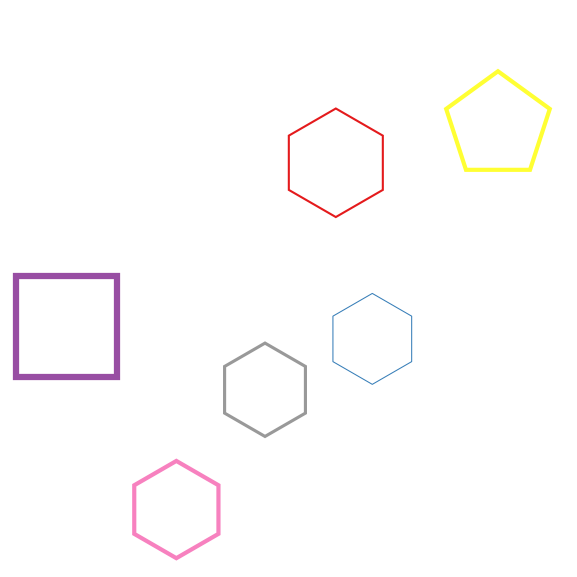[{"shape": "hexagon", "thickness": 1, "radius": 0.47, "center": [0.582, 0.717]}, {"shape": "hexagon", "thickness": 0.5, "radius": 0.39, "center": [0.645, 0.412]}, {"shape": "square", "thickness": 3, "radius": 0.44, "center": [0.115, 0.434]}, {"shape": "pentagon", "thickness": 2, "radius": 0.47, "center": [0.862, 0.781]}, {"shape": "hexagon", "thickness": 2, "radius": 0.42, "center": [0.305, 0.117]}, {"shape": "hexagon", "thickness": 1.5, "radius": 0.4, "center": [0.459, 0.324]}]